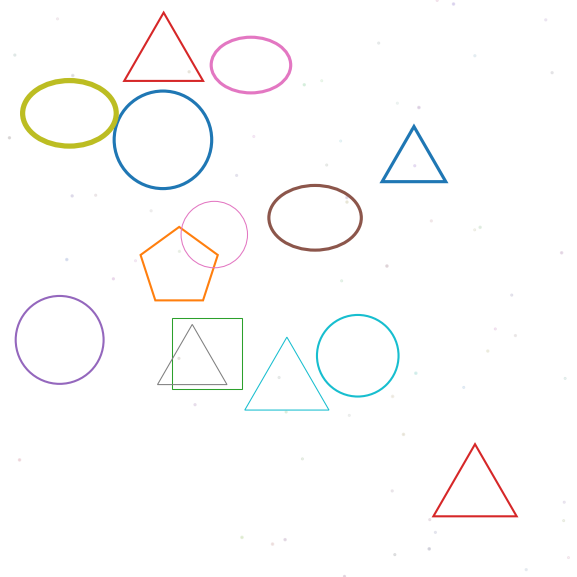[{"shape": "circle", "thickness": 1.5, "radius": 0.42, "center": [0.282, 0.757]}, {"shape": "triangle", "thickness": 1.5, "radius": 0.32, "center": [0.717, 0.716]}, {"shape": "pentagon", "thickness": 1, "radius": 0.35, "center": [0.31, 0.536]}, {"shape": "square", "thickness": 0.5, "radius": 0.3, "center": [0.358, 0.387]}, {"shape": "triangle", "thickness": 1, "radius": 0.39, "center": [0.283, 0.898]}, {"shape": "triangle", "thickness": 1, "radius": 0.42, "center": [0.823, 0.147]}, {"shape": "circle", "thickness": 1, "radius": 0.38, "center": [0.103, 0.411]}, {"shape": "oval", "thickness": 1.5, "radius": 0.4, "center": [0.546, 0.622]}, {"shape": "circle", "thickness": 0.5, "radius": 0.29, "center": [0.371, 0.593]}, {"shape": "oval", "thickness": 1.5, "radius": 0.34, "center": [0.435, 0.886]}, {"shape": "triangle", "thickness": 0.5, "radius": 0.35, "center": [0.333, 0.368]}, {"shape": "oval", "thickness": 2.5, "radius": 0.41, "center": [0.12, 0.803]}, {"shape": "triangle", "thickness": 0.5, "radius": 0.42, "center": [0.497, 0.331]}, {"shape": "circle", "thickness": 1, "radius": 0.35, "center": [0.619, 0.383]}]